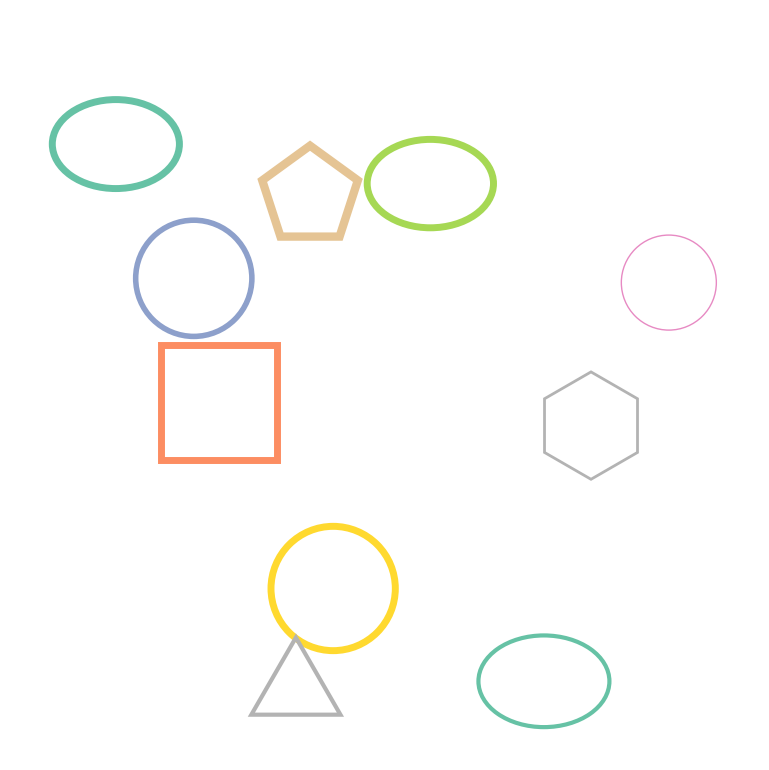[{"shape": "oval", "thickness": 1.5, "radius": 0.43, "center": [0.706, 0.115]}, {"shape": "oval", "thickness": 2.5, "radius": 0.41, "center": [0.15, 0.813]}, {"shape": "square", "thickness": 2.5, "radius": 0.38, "center": [0.284, 0.477]}, {"shape": "circle", "thickness": 2, "radius": 0.38, "center": [0.252, 0.639]}, {"shape": "circle", "thickness": 0.5, "radius": 0.31, "center": [0.869, 0.633]}, {"shape": "oval", "thickness": 2.5, "radius": 0.41, "center": [0.559, 0.762]}, {"shape": "circle", "thickness": 2.5, "radius": 0.4, "center": [0.433, 0.236]}, {"shape": "pentagon", "thickness": 3, "radius": 0.33, "center": [0.403, 0.746]}, {"shape": "hexagon", "thickness": 1, "radius": 0.35, "center": [0.768, 0.447]}, {"shape": "triangle", "thickness": 1.5, "radius": 0.33, "center": [0.384, 0.105]}]